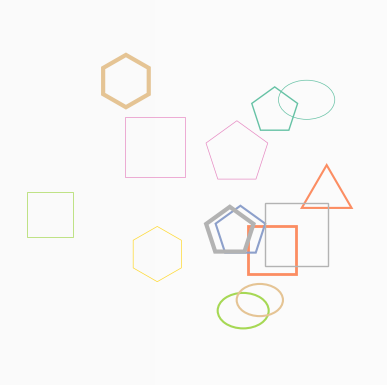[{"shape": "pentagon", "thickness": 1, "radius": 0.31, "center": [0.709, 0.712]}, {"shape": "oval", "thickness": 0.5, "radius": 0.36, "center": [0.791, 0.741]}, {"shape": "square", "thickness": 2, "radius": 0.31, "center": [0.701, 0.351]}, {"shape": "triangle", "thickness": 1.5, "radius": 0.37, "center": [0.843, 0.497]}, {"shape": "pentagon", "thickness": 1.5, "radius": 0.34, "center": [0.62, 0.398]}, {"shape": "square", "thickness": 0.5, "radius": 0.39, "center": [0.4, 0.618]}, {"shape": "pentagon", "thickness": 0.5, "radius": 0.42, "center": [0.611, 0.603]}, {"shape": "square", "thickness": 0.5, "radius": 0.29, "center": [0.13, 0.443]}, {"shape": "oval", "thickness": 1.5, "radius": 0.33, "center": [0.628, 0.193]}, {"shape": "hexagon", "thickness": 0.5, "radius": 0.36, "center": [0.406, 0.34]}, {"shape": "oval", "thickness": 1.5, "radius": 0.3, "center": [0.67, 0.221]}, {"shape": "hexagon", "thickness": 3, "radius": 0.34, "center": [0.325, 0.789]}, {"shape": "square", "thickness": 1, "radius": 0.41, "center": [0.766, 0.392]}, {"shape": "pentagon", "thickness": 3, "radius": 0.32, "center": [0.593, 0.399]}]